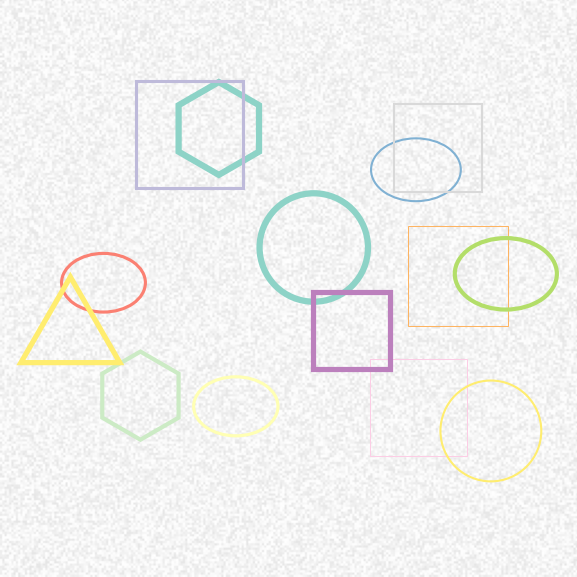[{"shape": "hexagon", "thickness": 3, "radius": 0.4, "center": [0.379, 0.777]}, {"shape": "circle", "thickness": 3, "radius": 0.47, "center": [0.543, 0.571]}, {"shape": "oval", "thickness": 1.5, "radius": 0.36, "center": [0.408, 0.296]}, {"shape": "square", "thickness": 1.5, "radius": 0.46, "center": [0.328, 0.766]}, {"shape": "oval", "thickness": 1.5, "radius": 0.36, "center": [0.179, 0.51]}, {"shape": "oval", "thickness": 1, "radius": 0.39, "center": [0.72, 0.705]}, {"shape": "square", "thickness": 0.5, "radius": 0.43, "center": [0.792, 0.521]}, {"shape": "oval", "thickness": 2, "radius": 0.44, "center": [0.876, 0.525]}, {"shape": "square", "thickness": 0.5, "radius": 0.42, "center": [0.725, 0.294]}, {"shape": "square", "thickness": 1, "radius": 0.38, "center": [0.758, 0.744]}, {"shape": "square", "thickness": 2.5, "radius": 0.33, "center": [0.608, 0.426]}, {"shape": "hexagon", "thickness": 2, "radius": 0.38, "center": [0.243, 0.314]}, {"shape": "triangle", "thickness": 2.5, "radius": 0.49, "center": [0.122, 0.421]}, {"shape": "circle", "thickness": 1, "radius": 0.44, "center": [0.85, 0.253]}]